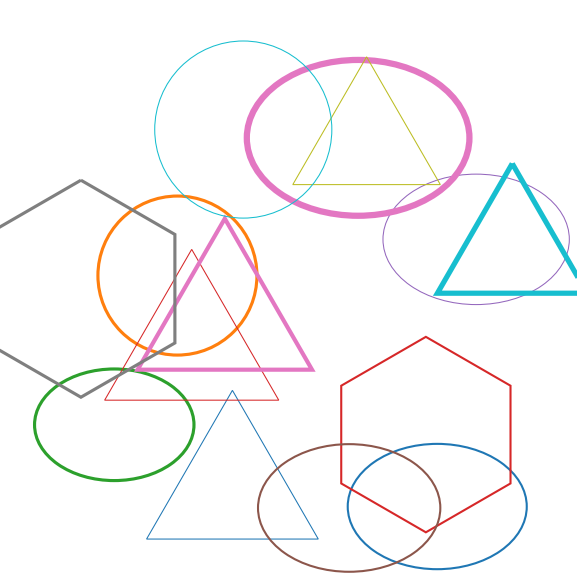[{"shape": "oval", "thickness": 1, "radius": 0.78, "center": [0.757, 0.122]}, {"shape": "triangle", "thickness": 0.5, "radius": 0.86, "center": [0.402, 0.152]}, {"shape": "circle", "thickness": 1.5, "radius": 0.69, "center": [0.307, 0.522]}, {"shape": "oval", "thickness": 1.5, "radius": 0.69, "center": [0.198, 0.264]}, {"shape": "triangle", "thickness": 0.5, "radius": 0.87, "center": [0.332, 0.393]}, {"shape": "hexagon", "thickness": 1, "radius": 0.85, "center": [0.737, 0.247]}, {"shape": "oval", "thickness": 0.5, "radius": 0.81, "center": [0.825, 0.585]}, {"shape": "oval", "thickness": 1, "radius": 0.79, "center": [0.605, 0.12]}, {"shape": "oval", "thickness": 3, "radius": 0.96, "center": [0.62, 0.76]}, {"shape": "triangle", "thickness": 2, "radius": 0.87, "center": [0.389, 0.446]}, {"shape": "hexagon", "thickness": 1.5, "radius": 0.94, "center": [0.14, 0.499]}, {"shape": "triangle", "thickness": 0.5, "radius": 0.74, "center": [0.635, 0.753]}, {"shape": "triangle", "thickness": 2.5, "radius": 0.75, "center": [0.887, 0.566]}, {"shape": "circle", "thickness": 0.5, "radius": 0.77, "center": [0.421, 0.775]}]